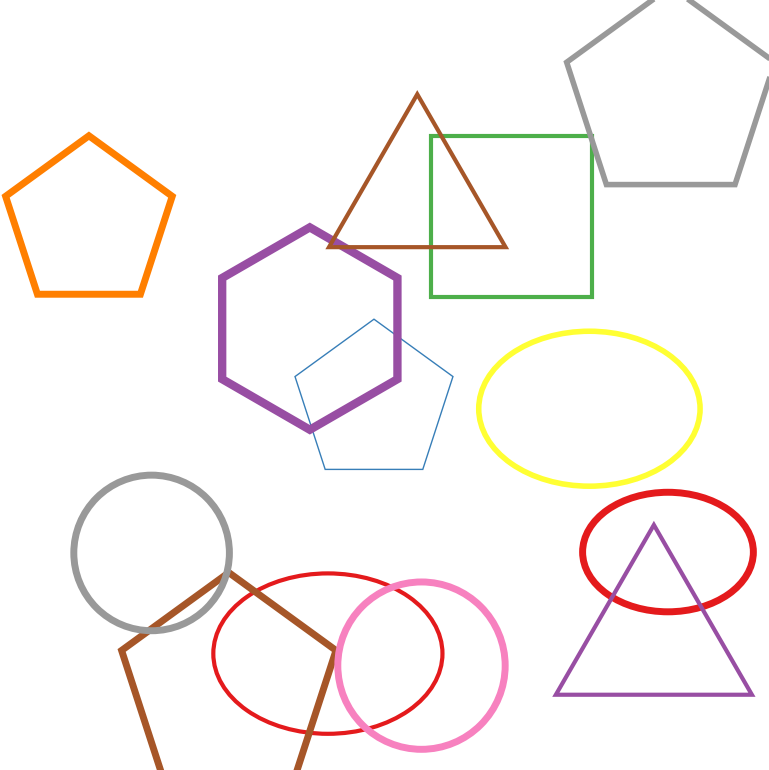[{"shape": "oval", "thickness": 2.5, "radius": 0.55, "center": [0.868, 0.283]}, {"shape": "oval", "thickness": 1.5, "radius": 0.74, "center": [0.426, 0.151]}, {"shape": "pentagon", "thickness": 0.5, "radius": 0.54, "center": [0.486, 0.478]}, {"shape": "square", "thickness": 1.5, "radius": 0.52, "center": [0.664, 0.718]}, {"shape": "triangle", "thickness": 1.5, "radius": 0.74, "center": [0.849, 0.171]}, {"shape": "hexagon", "thickness": 3, "radius": 0.66, "center": [0.402, 0.573]}, {"shape": "pentagon", "thickness": 2.5, "radius": 0.57, "center": [0.115, 0.71]}, {"shape": "oval", "thickness": 2, "radius": 0.72, "center": [0.765, 0.469]}, {"shape": "triangle", "thickness": 1.5, "radius": 0.66, "center": [0.542, 0.745]}, {"shape": "pentagon", "thickness": 2.5, "radius": 0.73, "center": [0.297, 0.11]}, {"shape": "circle", "thickness": 2.5, "radius": 0.54, "center": [0.547, 0.136]}, {"shape": "pentagon", "thickness": 2, "radius": 0.71, "center": [0.871, 0.875]}, {"shape": "circle", "thickness": 2.5, "radius": 0.51, "center": [0.197, 0.282]}]